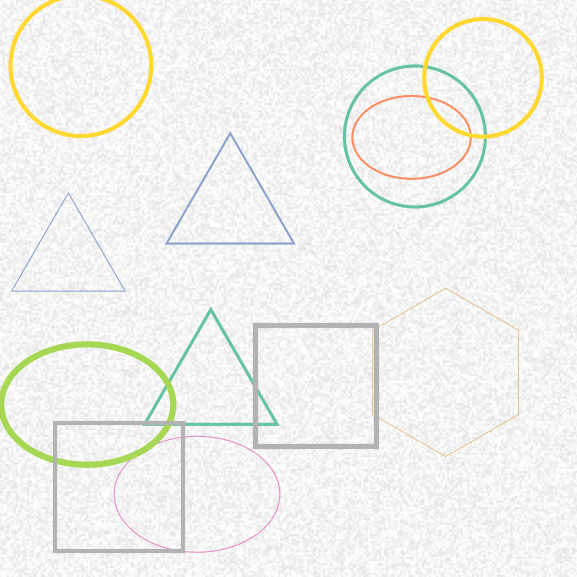[{"shape": "triangle", "thickness": 1.5, "radius": 0.66, "center": [0.365, 0.331]}, {"shape": "circle", "thickness": 1.5, "radius": 0.61, "center": [0.718, 0.763]}, {"shape": "oval", "thickness": 1, "radius": 0.51, "center": [0.713, 0.761]}, {"shape": "triangle", "thickness": 1, "radius": 0.64, "center": [0.399, 0.641]}, {"shape": "triangle", "thickness": 0.5, "radius": 0.57, "center": [0.118, 0.552]}, {"shape": "oval", "thickness": 0.5, "radius": 0.72, "center": [0.341, 0.143]}, {"shape": "oval", "thickness": 3, "radius": 0.75, "center": [0.151, 0.299]}, {"shape": "circle", "thickness": 2, "radius": 0.51, "center": [0.836, 0.864]}, {"shape": "circle", "thickness": 2, "radius": 0.61, "center": [0.14, 0.885]}, {"shape": "hexagon", "thickness": 0.5, "radius": 0.73, "center": [0.772, 0.354]}, {"shape": "square", "thickness": 2.5, "radius": 0.52, "center": [0.546, 0.332]}, {"shape": "square", "thickness": 2, "radius": 0.55, "center": [0.206, 0.155]}]